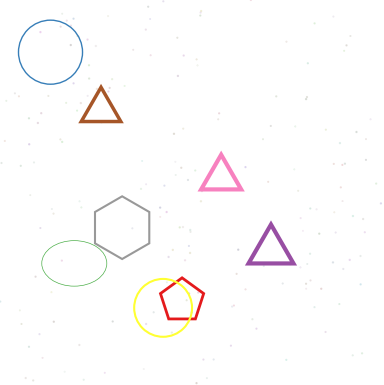[{"shape": "pentagon", "thickness": 2, "radius": 0.29, "center": [0.473, 0.219]}, {"shape": "circle", "thickness": 1, "radius": 0.42, "center": [0.131, 0.864]}, {"shape": "oval", "thickness": 0.5, "radius": 0.42, "center": [0.193, 0.316]}, {"shape": "triangle", "thickness": 3, "radius": 0.34, "center": [0.704, 0.349]}, {"shape": "circle", "thickness": 1.5, "radius": 0.38, "center": [0.424, 0.2]}, {"shape": "triangle", "thickness": 2.5, "radius": 0.3, "center": [0.262, 0.714]}, {"shape": "triangle", "thickness": 3, "radius": 0.3, "center": [0.574, 0.538]}, {"shape": "hexagon", "thickness": 1.5, "radius": 0.41, "center": [0.317, 0.409]}]